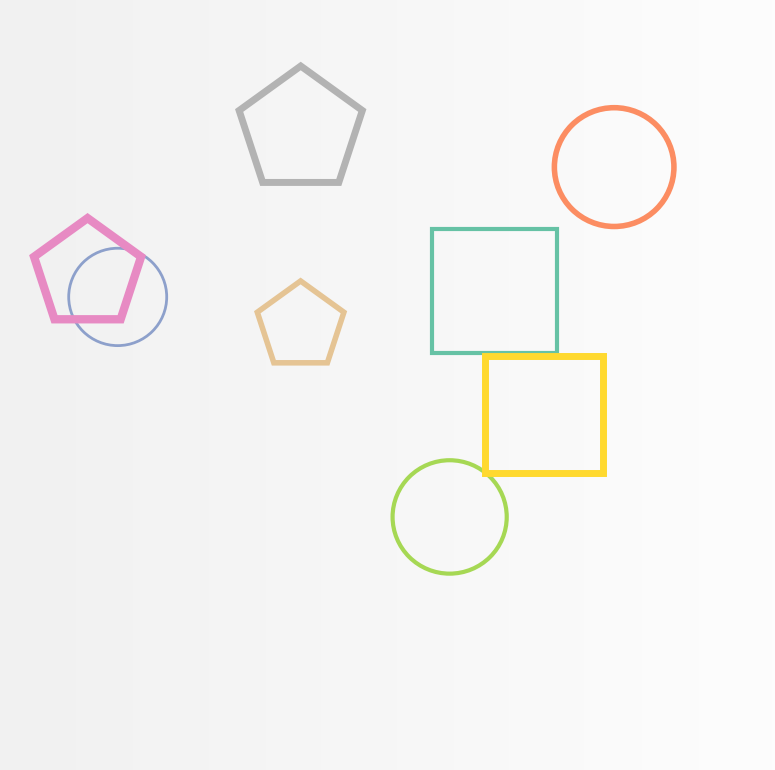[{"shape": "square", "thickness": 1.5, "radius": 0.4, "center": [0.638, 0.623]}, {"shape": "circle", "thickness": 2, "radius": 0.39, "center": [0.792, 0.783]}, {"shape": "circle", "thickness": 1, "radius": 0.32, "center": [0.152, 0.614]}, {"shape": "pentagon", "thickness": 3, "radius": 0.36, "center": [0.113, 0.644]}, {"shape": "circle", "thickness": 1.5, "radius": 0.37, "center": [0.58, 0.329]}, {"shape": "square", "thickness": 2.5, "radius": 0.38, "center": [0.702, 0.462]}, {"shape": "pentagon", "thickness": 2, "radius": 0.29, "center": [0.388, 0.576]}, {"shape": "pentagon", "thickness": 2.5, "radius": 0.42, "center": [0.388, 0.831]}]